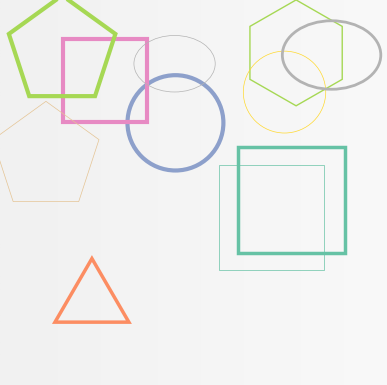[{"shape": "square", "thickness": 2.5, "radius": 0.69, "center": [0.751, 0.482]}, {"shape": "square", "thickness": 0.5, "radius": 0.68, "center": [0.701, 0.436]}, {"shape": "triangle", "thickness": 2.5, "radius": 0.55, "center": [0.237, 0.218]}, {"shape": "circle", "thickness": 3, "radius": 0.62, "center": [0.453, 0.681]}, {"shape": "square", "thickness": 3, "radius": 0.54, "center": [0.27, 0.791]}, {"shape": "pentagon", "thickness": 3, "radius": 0.72, "center": [0.16, 0.867]}, {"shape": "hexagon", "thickness": 1, "radius": 0.69, "center": [0.764, 0.863]}, {"shape": "circle", "thickness": 0.5, "radius": 0.53, "center": [0.734, 0.761]}, {"shape": "pentagon", "thickness": 0.5, "radius": 0.72, "center": [0.119, 0.593]}, {"shape": "oval", "thickness": 2, "radius": 0.64, "center": [0.856, 0.857]}, {"shape": "oval", "thickness": 0.5, "radius": 0.52, "center": [0.451, 0.834]}]